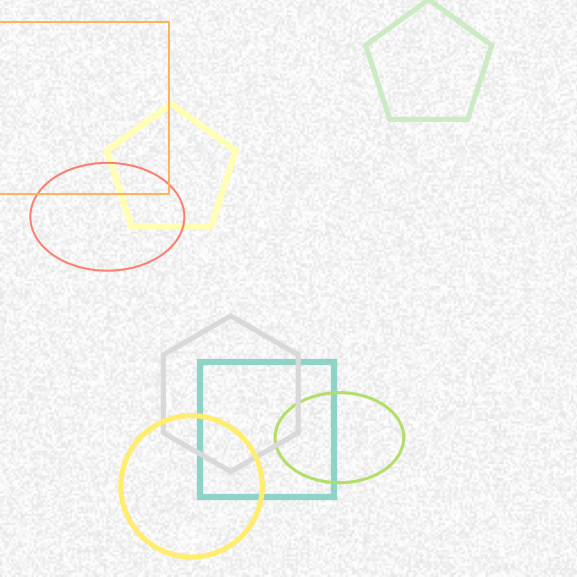[{"shape": "square", "thickness": 3, "radius": 0.58, "center": [0.462, 0.255]}, {"shape": "pentagon", "thickness": 3, "radius": 0.59, "center": [0.297, 0.702]}, {"shape": "oval", "thickness": 1, "radius": 0.67, "center": [0.186, 0.624]}, {"shape": "square", "thickness": 1, "radius": 0.75, "center": [0.144, 0.813]}, {"shape": "oval", "thickness": 1.5, "radius": 0.56, "center": [0.588, 0.241]}, {"shape": "hexagon", "thickness": 2.5, "radius": 0.67, "center": [0.4, 0.317]}, {"shape": "pentagon", "thickness": 2.5, "radius": 0.57, "center": [0.742, 0.885]}, {"shape": "circle", "thickness": 2.5, "radius": 0.61, "center": [0.332, 0.157]}]